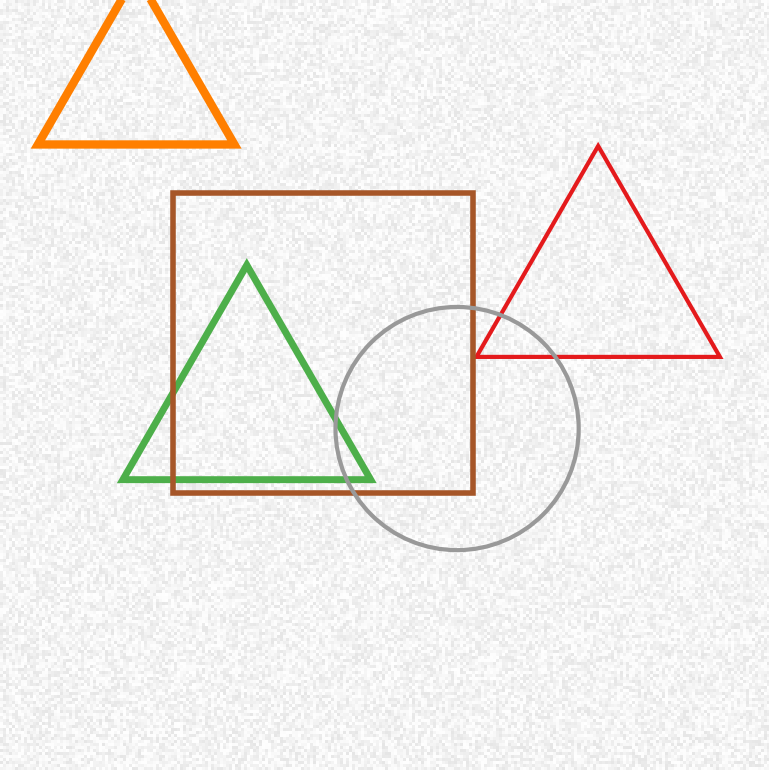[{"shape": "triangle", "thickness": 1.5, "radius": 0.91, "center": [0.777, 0.628]}, {"shape": "triangle", "thickness": 2.5, "radius": 0.93, "center": [0.321, 0.47]}, {"shape": "triangle", "thickness": 3, "radius": 0.74, "center": [0.177, 0.886]}, {"shape": "square", "thickness": 2, "radius": 0.98, "center": [0.419, 0.555]}, {"shape": "circle", "thickness": 1.5, "radius": 0.79, "center": [0.594, 0.443]}]